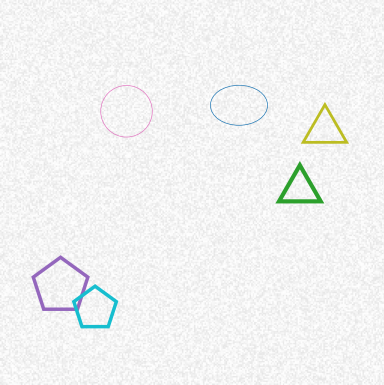[{"shape": "oval", "thickness": 0.5, "radius": 0.37, "center": [0.621, 0.727]}, {"shape": "triangle", "thickness": 3, "radius": 0.31, "center": [0.779, 0.508]}, {"shape": "pentagon", "thickness": 2.5, "radius": 0.37, "center": [0.157, 0.257]}, {"shape": "circle", "thickness": 0.5, "radius": 0.34, "center": [0.329, 0.711]}, {"shape": "triangle", "thickness": 2, "radius": 0.33, "center": [0.844, 0.663]}, {"shape": "pentagon", "thickness": 2.5, "radius": 0.29, "center": [0.247, 0.199]}]